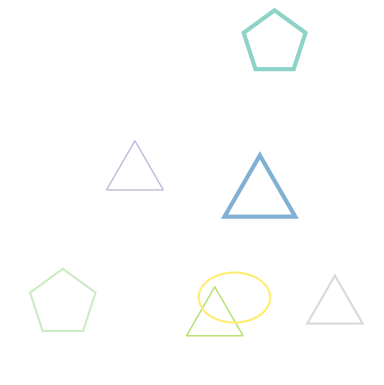[{"shape": "pentagon", "thickness": 3, "radius": 0.42, "center": [0.713, 0.889]}, {"shape": "triangle", "thickness": 1, "radius": 0.43, "center": [0.35, 0.549]}, {"shape": "triangle", "thickness": 3, "radius": 0.53, "center": [0.675, 0.49]}, {"shape": "triangle", "thickness": 1, "radius": 0.42, "center": [0.558, 0.17]}, {"shape": "triangle", "thickness": 1.5, "radius": 0.42, "center": [0.87, 0.201]}, {"shape": "pentagon", "thickness": 1.5, "radius": 0.45, "center": [0.163, 0.212]}, {"shape": "oval", "thickness": 1.5, "radius": 0.46, "center": [0.609, 0.227]}]